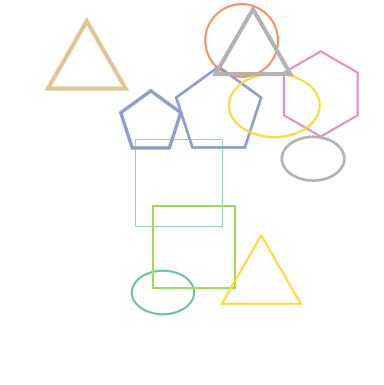[{"shape": "oval", "thickness": 1.5, "radius": 0.4, "center": [0.423, 0.24]}, {"shape": "square", "thickness": 0.5, "radius": 0.57, "center": [0.464, 0.527]}, {"shape": "circle", "thickness": 1.5, "radius": 0.47, "center": [0.628, 0.895]}, {"shape": "pentagon", "thickness": 2, "radius": 0.58, "center": [0.568, 0.711]}, {"shape": "pentagon", "thickness": 2.5, "radius": 0.41, "center": [0.392, 0.682]}, {"shape": "hexagon", "thickness": 1.5, "radius": 0.55, "center": [0.833, 0.756]}, {"shape": "square", "thickness": 1.5, "radius": 0.53, "center": [0.503, 0.358]}, {"shape": "oval", "thickness": 1.5, "radius": 0.59, "center": [0.712, 0.726]}, {"shape": "triangle", "thickness": 1.5, "radius": 0.59, "center": [0.679, 0.27]}, {"shape": "triangle", "thickness": 3, "radius": 0.58, "center": [0.225, 0.828]}, {"shape": "triangle", "thickness": 3, "radius": 0.56, "center": [0.657, 0.864]}, {"shape": "oval", "thickness": 2, "radius": 0.41, "center": [0.813, 0.588]}]